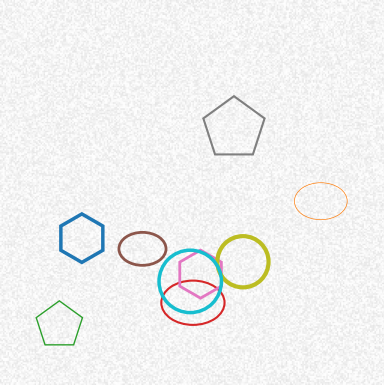[{"shape": "hexagon", "thickness": 2.5, "radius": 0.31, "center": [0.213, 0.381]}, {"shape": "oval", "thickness": 0.5, "radius": 0.34, "center": [0.833, 0.477]}, {"shape": "pentagon", "thickness": 1, "radius": 0.32, "center": [0.154, 0.155]}, {"shape": "oval", "thickness": 1.5, "radius": 0.41, "center": [0.501, 0.214]}, {"shape": "oval", "thickness": 2, "radius": 0.31, "center": [0.37, 0.354]}, {"shape": "hexagon", "thickness": 2, "radius": 0.31, "center": [0.521, 0.288]}, {"shape": "pentagon", "thickness": 1.5, "radius": 0.42, "center": [0.608, 0.667]}, {"shape": "circle", "thickness": 3, "radius": 0.33, "center": [0.631, 0.32]}, {"shape": "circle", "thickness": 2.5, "radius": 0.41, "center": [0.494, 0.269]}]